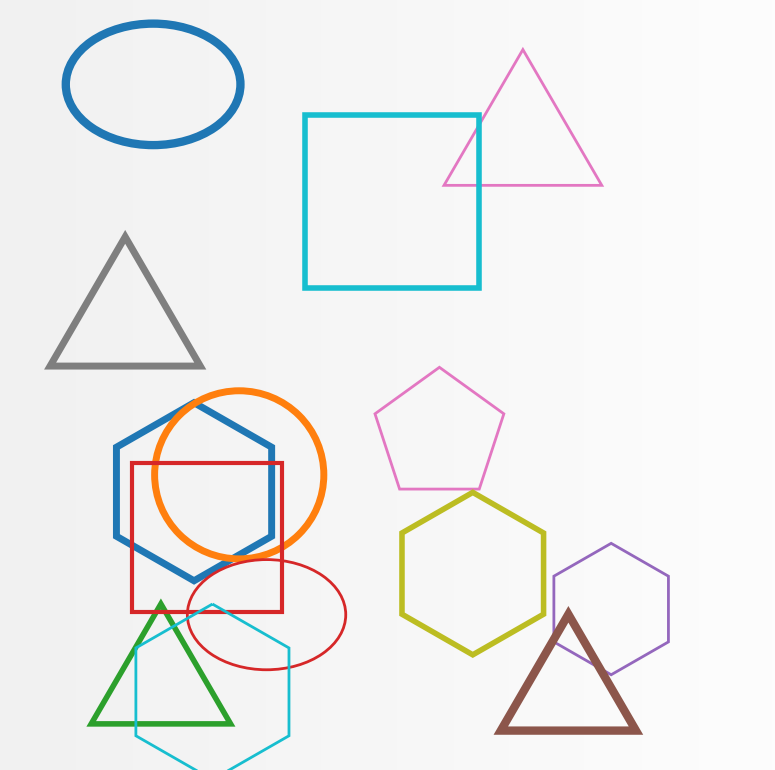[{"shape": "hexagon", "thickness": 2.5, "radius": 0.58, "center": [0.25, 0.361]}, {"shape": "oval", "thickness": 3, "radius": 0.56, "center": [0.198, 0.89]}, {"shape": "circle", "thickness": 2.5, "radius": 0.55, "center": [0.309, 0.383]}, {"shape": "triangle", "thickness": 2, "radius": 0.52, "center": [0.208, 0.112]}, {"shape": "square", "thickness": 1.5, "radius": 0.48, "center": [0.267, 0.301]}, {"shape": "oval", "thickness": 1, "radius": 0.51, "center": [0.344, 0.202]}, {"shape": "hexagon", "thickness": 1, "radius": 0.43, "center": [0.789, 0.209]}, {"shape": "triangle", "thickness": 3, "radius": 0.5, "center": [0.733, 0.102]}, {"shape": "triangle", "thickness": 1, "radius": 0.59, "center": [0.675, 0.818]}, {"shape": "pentagon", "thickness": 1, "radius": 0.44, "center": [0.567, 0.436]}, {"shape": "triangle", "thickness": 2.5, "radius": 0.56, "center": [0.162, 0.581]}, {"shape": "hexagon", "thickness": 2, "radius": 0.53, "center": [0.61, 0.255]}, {"shape": "hexagon", "thickness": 1, "radius": 0.57, "center": [0.274, 0.101]}, {"shape": "square", "thickness": 2, "radius": 0.56, "center": [0.506, 0.738]}]